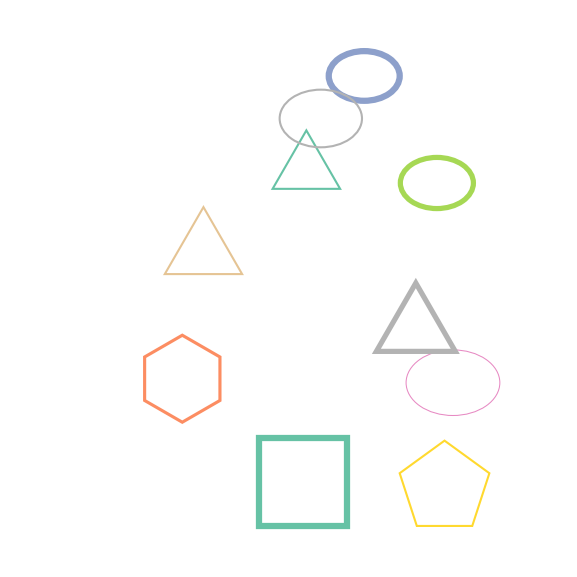[{"shape": "triangle", "thickness": 1, "radius": 0.34, "center": [0.53, 0.706]}, {"shape": "square", "thickness": 3, "radius": 0.38, "center": [0.524, 0.165]}, {"shape": "hexagon", "thickness": 1.5, "radius": 0.38, "center": [0.316, 0.343]}, {"shape": "oval", "thickness": 3, "radius": 0.31, "center": [0.631, 0.868]}, {"shape": "oval", "thickness": 0.5, "radius": 0.41, "center": [0.784, 0.336]}, {"shape": "oval", "thickness": 2.5, "radius": 0.32, "center": [0.756, 0.682]}, {"shape": "pentagon", "thickness": 1, "radius": 0.41, "center": [0.77, 0.154]}, {"shape": "triangle", "thickness": 1, "radius": 0.39, "center": [0.352, 0.563]}, {"shape": "oval", "thickness": 1, "radius": 0.36, "center": [0.556, 0.794]}, {"shape": "triangle", "thickness": 2.5, "radius": 0.39, "center": [0.72, 0.43]}]